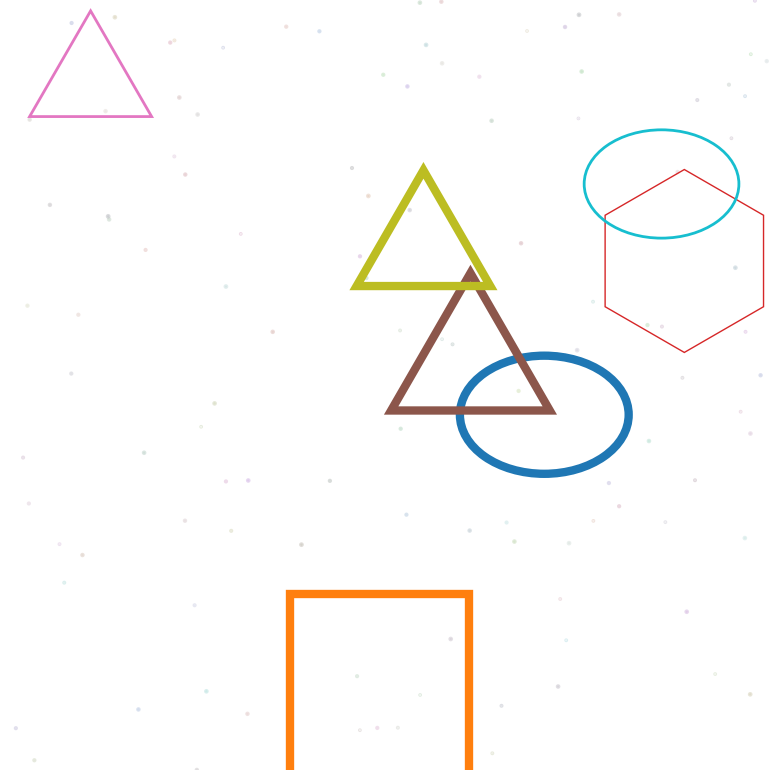[{"shape": "oval", "thickness": 3, "radius": 0.55, "center": [0.707, 0.461]}, {"shape": "square", "thickness": 3, "radius": 0.58, "center": [0.493, 0.112]}, {"shape": "hexagon", "thickness": 0.5, "radius": 0.59, "center": [0.889, 0.661]}, {"shape": "triangle", "thickness": 3, "radius": 0.59, "center": [0.611, 0.526]}, {"shape": "triangle", "thickness": 1, "radius": 0.46, "center": [0.118, 0.894]}, {"shape": "triangle", "thickness": 3, "radius": 0.5, "center": [0.55, 0.679]}, {"shape": "oval", "thickness": 1, "radius": 0.5, "center": [0.859, 0.761]}]